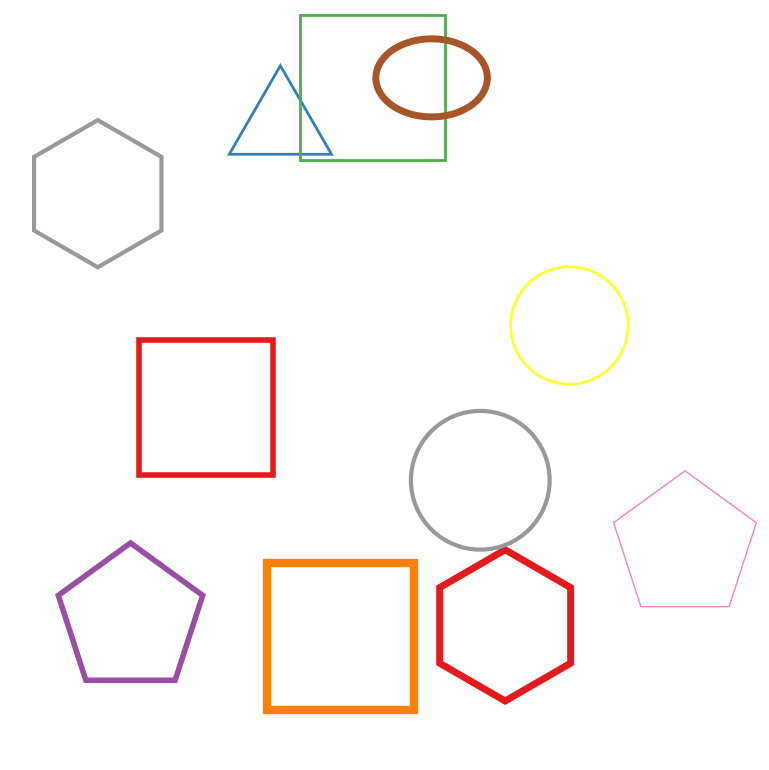[{"shape": "square", "thickness": 2, "radius": 0.44, "center": [0.267, 0.471]}, {"shape": "hexagon", "thickness": 2.5, "radius": 0.49, "center": [0.656, 0.188]}, {"shape": "triangle", "thickness": 1, "radius": 0.38, "center": [0.364, 0.838]}, {"shape": "square", "thickness": 1, "radius": 0.47, "center": [0.484, 0.886]}, {"shape": "pentagon", "thickness": 2, "radius": 0.49, "center": [0.169, 0.196]}, {"shape": "square", "thickness": 3, "radius": 0.48, "center": [0.442, 0.173]}, {"shape": "circle", "thickness": 1, "radius": 0.38, "center": [0.739, 0.577]}, {"shape": "oval", "thickness": 2.5, "radius": 0.36, "center": [0.561, 0.899]}, {"shape": "pentagon", "thickness": 0.5, "radius": 0.49, "center": [0.89, 0.291]}, {"shape": "circle", "thickness": 1.5, "radius": 0.45, "center": [0.624, 0.376]}, {"shape": "hexagon", "thickness": 1.5, "radius": 0.48, "center": [0.127, 0.748]}]